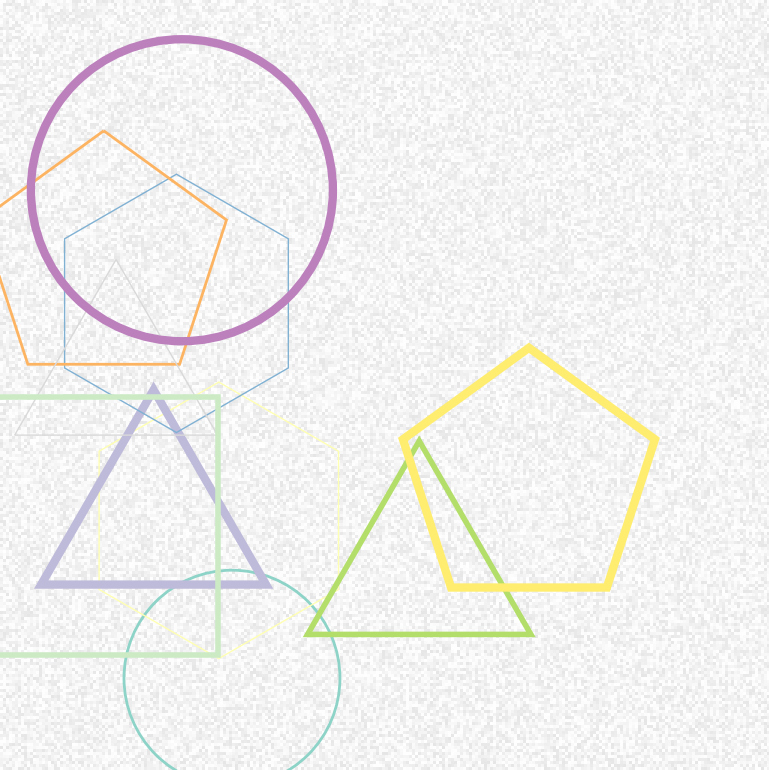[{"shape": "circle", "thickness": 1, "radius": 0.7, "center": [0.301, 0.119]}, {"shape": "hexagon", "thickness": 0.5, "radius": 0.9, "center": [0.284, 0.324]}, {"shape": "triangle", "thickness": 3, "radius": 0.84, "center": [0.199, 0.325]}, {"shape": "hexagon", "thickness": 0.5, "radius": 0.84, "center": [0.229, 0.606]}, {"shape": "pentagon", "thickness": 1, "radius": 0.84, "center": [0.135, 0.663]}, {"shape": "triangle", "thickness": 2, "radius": 0.84, "center": [0.544, 0.26]}, {"shape": "triangle", "thickness": 0.5, "radius": 0.76, "center": [0.151, 0.511]}, {"shape": "circle", "thickness": 3, "radius": 0.98, "center": [0.236, 0.753]}, {"shape": "square", "thickness": 2, "radius": 0.84, "center": [0.115, 0.317]}, {"shape": "pentagon", "thickness": 3, "radius": 0.86, "center": [0.687, 0.376]}]